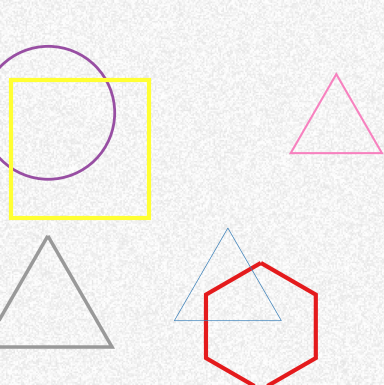[{"shape": "hexagon", "thickness": 3, "radius": 0.82, "center": [0.678, 0.152]}, {"shape": "triangle", "thickness": 0.5, "radius": 0.8, "center": [0.592, 0.247]}, {"shape": "circle", "thickness": 2, "radius": 0.86, "center": [0.125, 0.707]}, {"shape": "square", "thickness": 3, "radius": 0.89, "center": [0.208, 0.613]}, {"shape": "triangle", "thickness": 1.5, "radius": 0.68, "center": [0.874, 0.671]}, {"shape": "triangle", "thickness": 2.5, "radius": 0.96, "center": [0.124, 0.195]}]